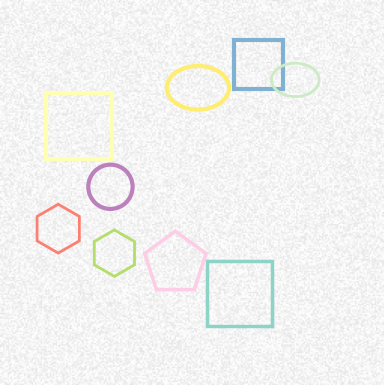[{"shape": "square", "thickness": 2.5, "radius": 0.42, "center": [0.623, 0.238]}, {"shape": "square", "thickness": 3, "radius": 0.43, "center": [0.206, 0.672]}, {"shape": "hexagon", "thickness": 2, "radius": 0.32, "center": [0.151, 0.406]}, {"shape": "square", "thickness": 3, "radius": 0.31, "center": [0.671, 0.832]}, {"shape": "hexagon", "thickness": 2, "radius": 0.3, "center": [0.297, 0.342]}, {"shape": "pentagon", "thickness": 2.5, "radius": 0.42, "center": [0.455, 0.316]}, {"shape": "circle", "thickness": 3, "radius": 0.29, "center": [0.287, 0.515]}, {"shape": "oval", "thickness": 2, "radius": 0.31, "center": [0.767, 0.792]}, {"shape": "oval", "thickness": 3, "radius": 0.4, "center": [0.514, 0.772]}]